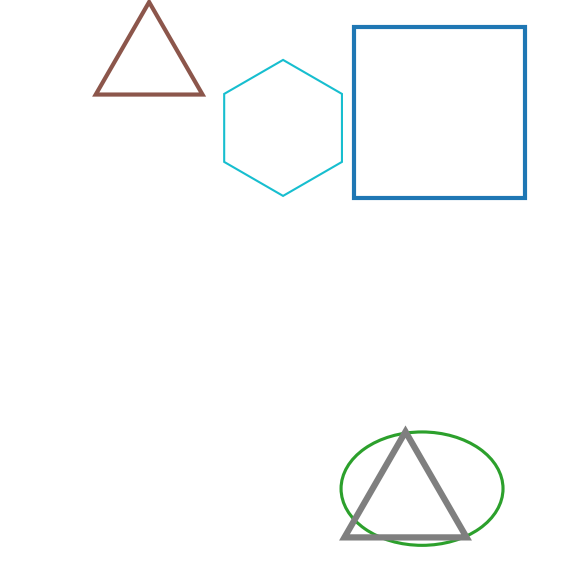[{"shape": "square", "thickness": 2, "radius": 0.74, "center": [0.761, 0.804]}, {"shape": "oval", "thickness": 1.5, "radius": 0.7, "center": [0.731, 0.153]}, {"shape": "triangle", "thickness": 2, "radius": 0.53, "center": [0.258, 0.889]}, {"shape": "triangle", "thickness": 3, "radius": 0.61, "center": [0.702, 0.13]}, {"shape": "hexagon", "thickness": 1, "radius": 0.59, "center": [0.49, 0.778]}]